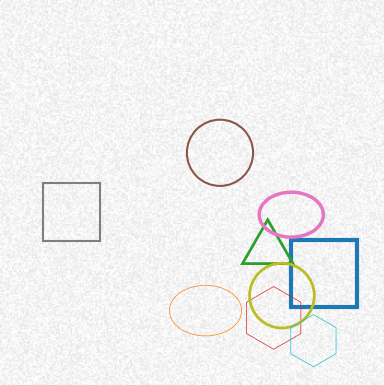[{"shape": "square", "thickness": 3, "radius": 0.43, "center": [0.842, 0.29]}, {"shape": "oval", "thickness": 0.5, "radius": 0.47, "center": [0.534, 0.193]}, {"shape": "triangle", "thickness": 2, "radius": 0.38, "center": [0.695, 0.353]}, {"shape": "hexagon", "thickness": 0.5, "radius": 0.41, "center": [0.711, 0.174]}, {"shape": "circle", "thickness": 1.5, "radius": 0.43, "center": [0.571, 0.603]}, {"shape": "oval", "thickness": 2.5, "radius": 0.42, "center": [0.757, 0.442]}, {"shape": "square", "thickness": 1.5, "radius": 0.37, "center": [0.186, 0.449]}, {"shape": "circle", "thickness": 2, "radius": 0.42, "center": [0.732, 0.232]}, {"shape": "hexagon", "thickness": 0.5, "radius": 0.34, "center": [0.814, 0.115]}]